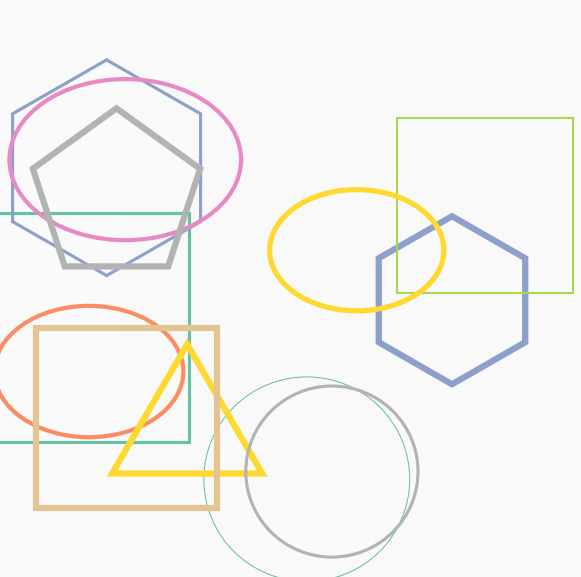[{"shape": "circle", "thickness": 0.5, "radius": 0.89, "center": [0.528, 0.169]}, {"shape": "square", "thickness": 1.5, "radius": 0.99, "center": [0.127, 0.432]}, {"shape": "oval", "thickness": 2, "radius": 0.81, "center": [0.153, 0.356]}, {"shape": "hexagon", "thickness": 3, "radius": 0.73, "center": [0.778, 0.479]}, {"shape": "hexagon", "thickness": 1.5, "radius": 0.93, "center": [0.183, 0.709]}, {"shape": "oval", "thickness": 2, "radius": 1.0, "center": [0.215, 0.723]}, {"shape": "square", "thickness": 1, "radius": 0.76, "center": [0.835, 0.643]}, {"shape": "oval", "thickness": 2.5, "radius": 0.75, "center": [0.614, 0.566]}, {"shape": "triangle", "thickness": 3, "radius": 0.75, "center": [0.322, 0.254]}, {"shape": "square", "thickness": 3, "radius": 0.78, "center": [0.218, 0.275]}, {"shape": "pentagon", "thickness": 3, "radius": 0.76, "center": [0.2, 0.66]}, {"shape": "circle", "thickness": 1.5, "radius": 0.74, "center": [0.571, 0.183]}]